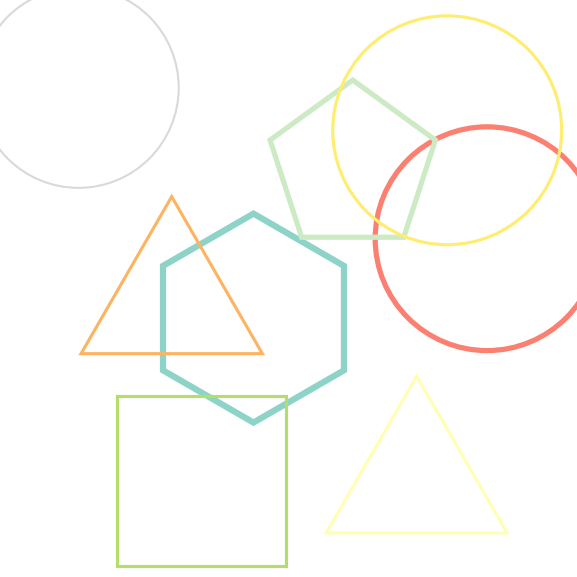[{"shape": "hexagon", "thickness": 3, "radius": 0.9, "center": [0.439, 0.448]}, {"shape": "triangle", "thickness": 1.5, "radius": 0.9, "center": [0.721, 0.167]}, {"shape": "circle", "thickness": 2.5, "radius": 0.97, "center": [0.843, 0.586]}, {"shape": "triangle", "thickness": 1.5, "radius": 0.91, "center": [0.297, 0.477]}, {"shape": "square", "thickness": 1.5, "radius": 0.73, "center": [0.349, 0.166]}, {"shape": "circle", "thickness": 1, "radius": 0.87, "center": [0.136, 0.847]}, {"shape": "pentagon", "thickness": 2.5, "radius": 0.75, "center": [0.611, 0.71]}, {"shape": "circle", "thickness": 1.5, "radius": 0.99, "center": [0.774, 0.774]}]